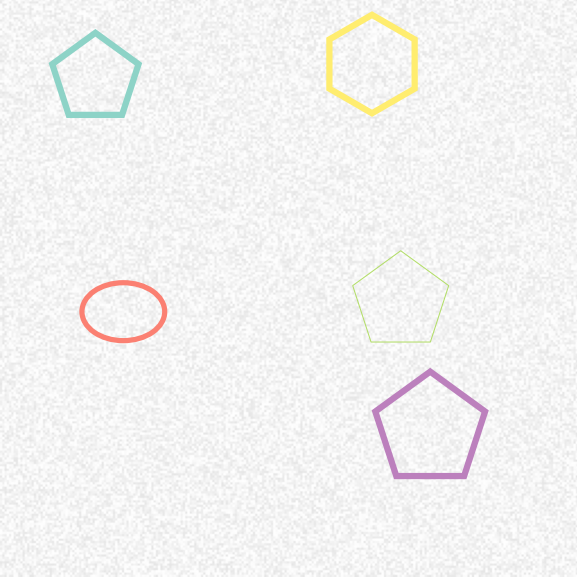[{"shape": "pentagon", "thickness": 3, "radius": 0.39, "center": [0.165, 0.864]}, {"shape": "oval", "thickness": 2.5, "radius": 0.36, "center": [0.214, 0.459]}, {"shape": "pentagon", "thickness": 0.5, "radius": 0.44, "center": [0.694, 0.478]}, {"shape": "pentagon", "thickness": 3, "radius": 0.5, "center": [0.745, 0.256]}, {"shape": "hexagon", "thickness": 3, "radius": 0.43, "center": [0.644, 0.888]}]